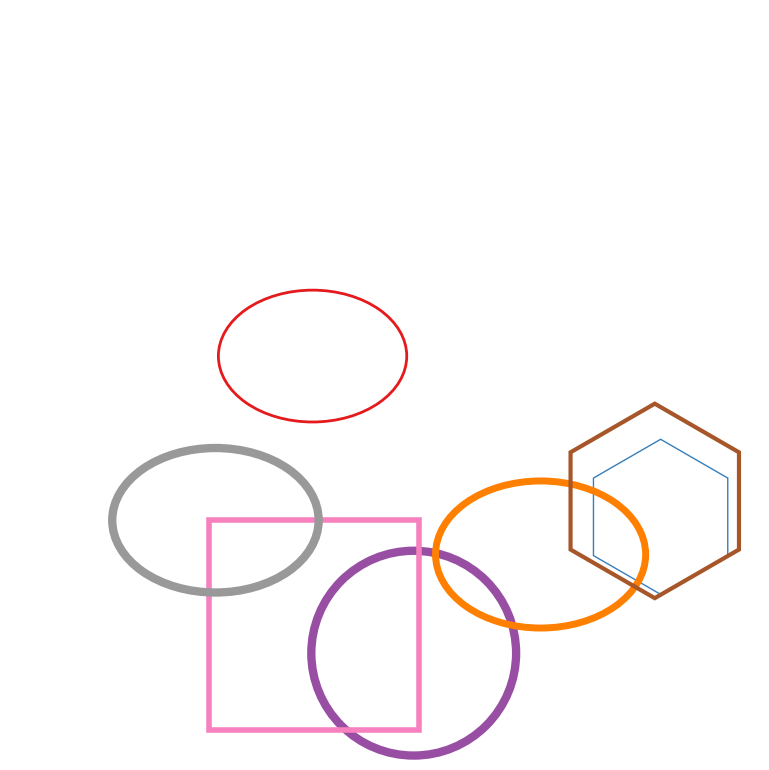[{"shape": "oval", "thickness": 1, "radius": 0.61, "center": [0.406, 0.538]}, {"shape": "hexagon", "thickness": 0.5, "radius": 0.5, "center": [0.858, 0.329]}, {"shape": "circle", "thickness": 3, "radius": 0.66, "center": [0.537, 0.152]}, {"shape": "oval", "thickness": 2.5, "radius": 0.68, "center": [0.702, 0.28]}, {"shape": "hexagon", "thickness": 1.5, "radius": 0.63, "center": [0.85, 0.349]}, {"shape": "square", "thickness": 2, "radius": 0.68, "center": [0.408, 0.188]}, {"shape": "oval", "thickness": 3, "radius": 0.67, "center": [0.28, 0.324]}]